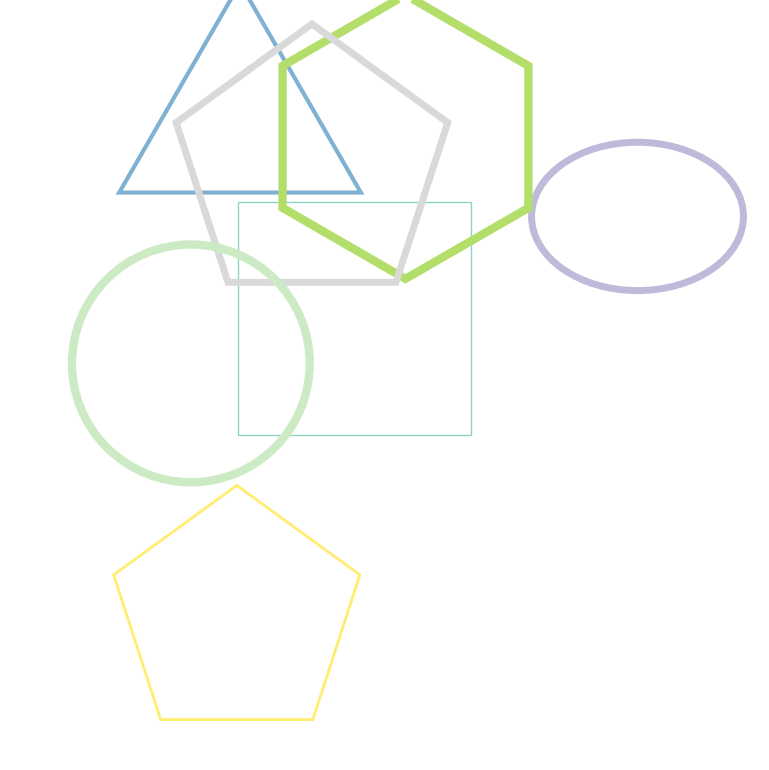[{"shape": "square", "thickness": 0.5, "radius": 0.75, "center": [0.46, 0.586]}, {"shape": "oval", "thickness": 2.5, "radius": 0.69, "center": [0.828, 0.719]}, {"shape": "triangle", "thickness": 1.5, "radius": 0.91, "center": [0.312, 0.841]}, {"shape": "hexagon", "thickness": 3, "radius": 0.92, "center": [0.527, 0.822]}, {"shape": "pentagon", "thickness": 2.5, "radius": 0.93, "center": [0.405, 0.783]}, {"shape": "circle", "thickness": 3, "radius": 0.77, "center": [0.248, 0.528]}, {"shape": "pentagon", "thickness": 1, "radius": 0.84, "center": [0.307, 0.201]}]